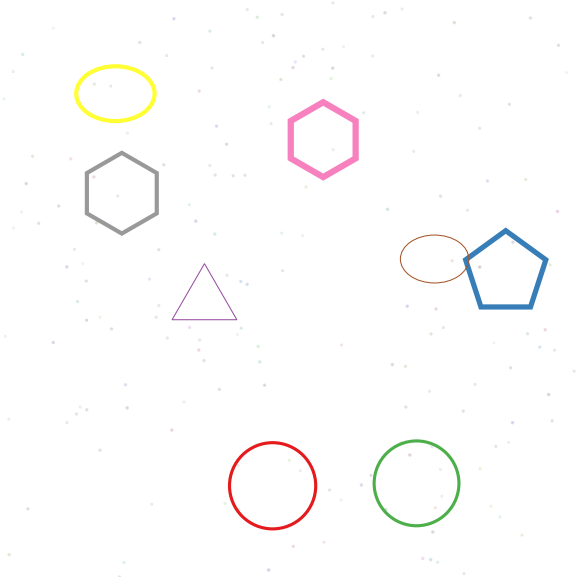[{"shape": "circle", "thickness": 1.5, "radius": 0.37, "center": [0.472, 0.158]}, {"shape": "pentagon", "thickness": 2.5, "radius": 0.37, "center": [0.876, 0.527]}, {"shape": "circle", "thickness": 1.5, "radius": 0.37, "center": [0.721, 0.162]}, {"shape": "triangle", "thickness": 0.5, "radius": 0.32, "center": [0.354, 0.478]}, {"shape": "oval", "thickness": 2, "radius": 0.34, "center": [0.2, 0.837]}, {"shape": "oval", "thickness": 0.5, "radius": 0.3, "center": [0.753, 0.551]}, {"shape": "hexagon", "thickness": 3, "radius": 0.32, "center": [0.56, 0.757]}, {"shape": "hexagon", "thickness": 2, "radius": 0.35, "center": [0.211, 0.665]}]